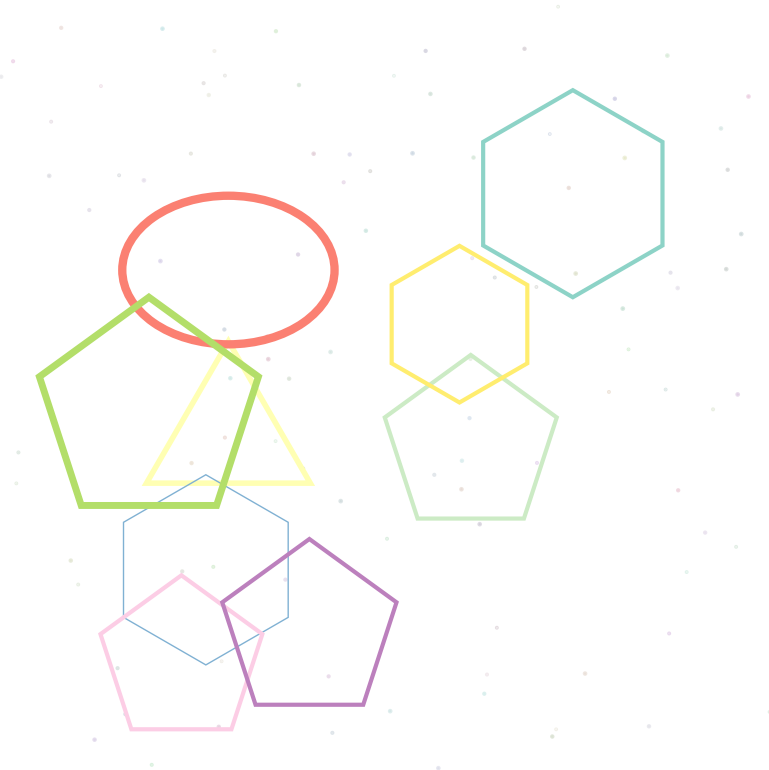[{"shape": "hexagon", "thickness": 1.5, "radius": 0.67, "center": [0.744, 0.748]}, {"shape": "triangle", "thickness": 2, "radius": 0.61, "center": [0.297, 0.434]}, {"shape": "oval", "thickness": 3, "radius": 0.69, "center": [0.297, 0.649]}, {"shape": "hexagon", "thickness": 0.5, "radius": 0.62, "center": [0.267, 0.26]}, {"shape": "pentagon", "thickness": 2.5, "radius": 0.75, "center": [0.193, 0.465]}, {"shape": "pentagon", "thickness": 1.5, "radius": 0.55, "center": [0.236, 0.142]}, {"shape": "pentagon", "thickness": 1.5, "radius": 0.59, "center": [0.402, 0.181]}, {"shape": "pentagon", "thickness": 1.5, "radius": 0.59, "center": [0.611, 0.422]}, {"shape": "hexagon", "thickness": 1.5, "radius": 0.51, "center": [0.597, 0.579]}]